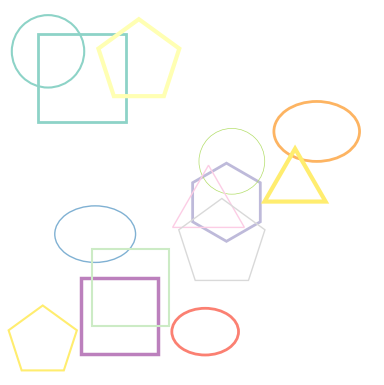[{"shape": "circle", "thickness": 1.5, "radius": 0.47, "center": [0.125, 0.867]}, {"shape": "square", "thickness": 2, "radius": 0.57, "center": [0.214, 0.797]}, {"shape": "pentagon", "thickness": 3, "radius": 0.55, "center": [0.361, 0.84]}, {"shape": "hexagon", "thickness": 2, "radius": 0.51, "center": [0.588, 0.475]}, {"shape": "oval", "thickness": 2, "radius": 0.43, "center": [0.533, 0.139]}, {"shape": "oval", "thickness": 1, "radius": 0.52, "center": [0.247, 0.392]}, {"shape": "oval", "thickness": 2, "radius": 0.56, "center": [0.823, 0.659]}, {"shape": "circle", "thickness": 0.5, "radius": 0.43, "center": [0.602, 0.581]}, {"shape": "triangle", "thickness": 1, "radius": 0.54, "center": [0.542, 0.463]}, {"shape": "pentagon", "thickness": 1, "radius": 0.59, "center": [0.576, 0.367]}, {"shape": "square", "thickness": 2.5, "radius": 0.5, "center": [0.309, 0.179]}, {"shape": "square", "thickness": 1.5, "radius": 0.5, "center": [0.339, 0.253]}, {"shape": "pentagon", "thickness": 1.5, "radius": 0.47, "center": [0.111, 0.113]}, {"shape": "triangle", "thickness": 3, "radius": 0.46, "center": [0.766, 0.522]}]